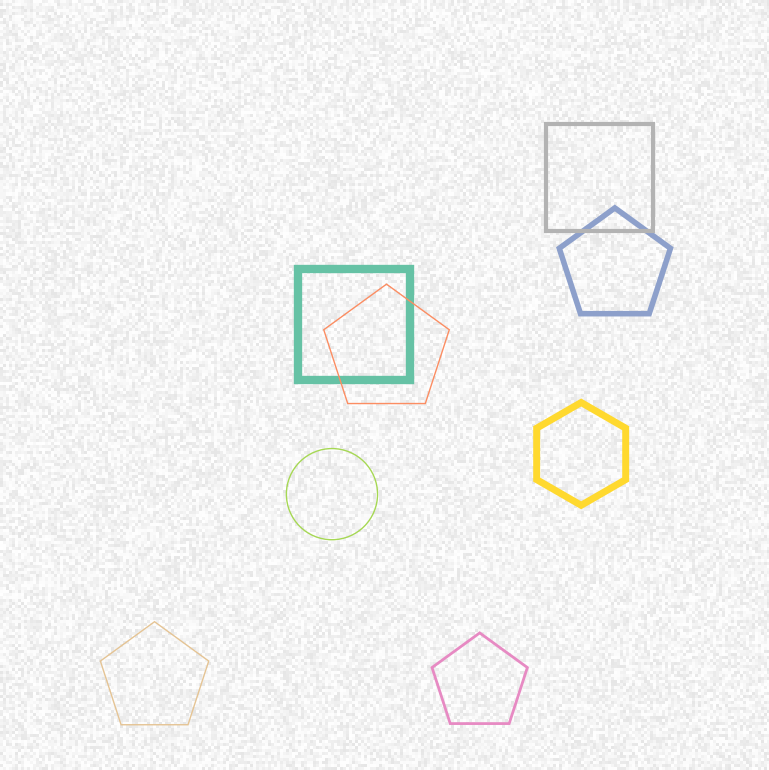[{"shape": "square", "thickness": 3, "radius": 0.36, "center": [0.46, 0.579]}, {"shape": "pentagon", "thickness": 0.5, "radius": 0.43, "center": [0.502, 0.545]}, {"shape": "pentagon", "thickness": 2, "radius": 0.38, "center": [0.799, 0.654]}, {"shape": "pentagon", "thickness": 1, "radius": 0.33, "center": [0.623, 0.113]}, {"shape": "circle", "thickness": 0.5, "radius": 0.3, "center": [0.431, 0.358]}, {"shape": "hexagon", "thickness": 2.5, "radius": 0.33, "center": [0.755, 0.411]}, {"shape": "pentagon", "thickness": 0.5, "radius": 0.37, "center": [0.201, 0.119]}, {"shape": "square", "thickness": 1.5, "radius": 0.35, "center": [0.779, 0.769]}]